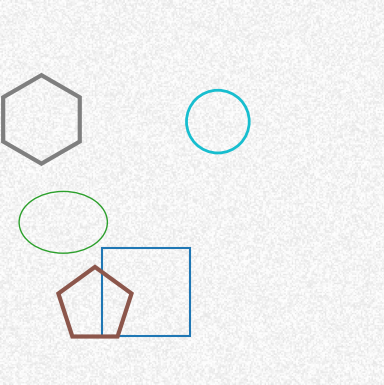[{"shape": "square", "thickness": 1.5, "radius": 0.57, "center": [0.379, 0.242]}, {"shape": "oval", "thickness": 1, "radius": 0.57, "center": [0.164, 0.423]}, {"shape": "pentagon", "thickness": 3, "radius": 0.5, "center": [0.247, 0.207]}, {"shape": "hexagon", "thickness": 3, "radius": 0.57, "center": [0.108, 0.69]}, {"shape": "circle", "thickness": 2, "radius": 0.41, "center": [0.566, 0.684]}]